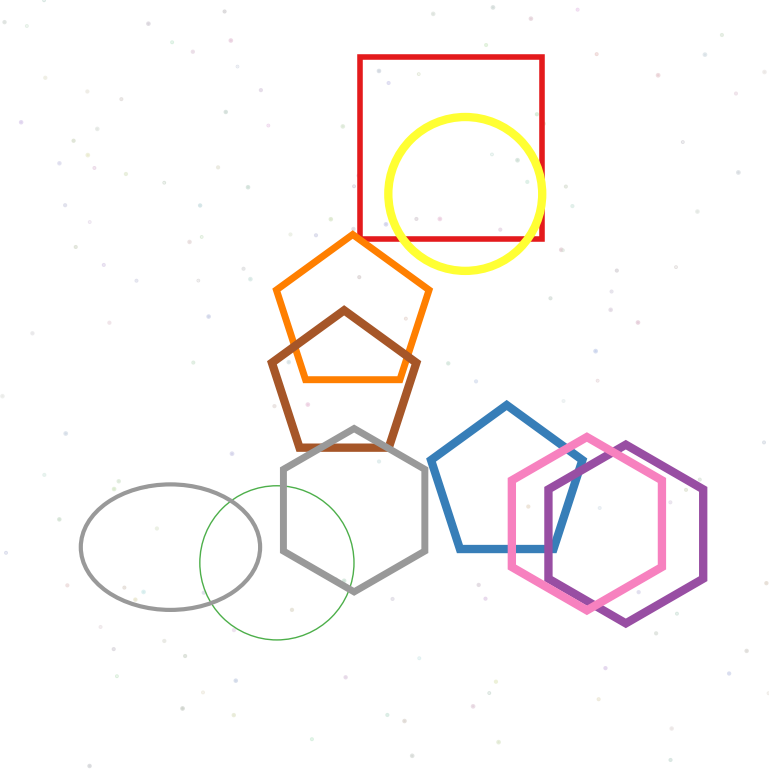[{"shape": "square", "thickness": 2, "radius": 0.59, "center": [0.585, 0.808]}, {"shape": "pentagon", "thickness": 3, "radius": 0.52, "center": [0.658, 0.371]}, {"shape": "circle", "thickness": 0.5, "radius": 0.5, "center": [0.36, 0.269]}, {"shape": "hexagon", "thickness": 3, "radius": 0.58, "center": [0.813, 0.306]}, {"shape": "pentagon", "thickness": 2.5, "radius": 0.52, "center": [0.458, 0.591]}, {"shape": "circle", "thickness": 3, "radius": 0.5, "center": [0.604, 0.748]}, {"shape": "pentagon", "thickness": 3, "radius": 0.49, "center": [0.447, 0.498]}, {"shape": "hexagon", "thickness": 3, "radius": 0.56, "center": [0.762, 0.32]}, {"shape": "hexagon", "thickness": 2.5, "radius": 0.53, "center": [0.46, 0.337]}, {"shape": "oval", "thickness": 1.5, "radius": 0.58, "center": [0.221, 0.289]}]